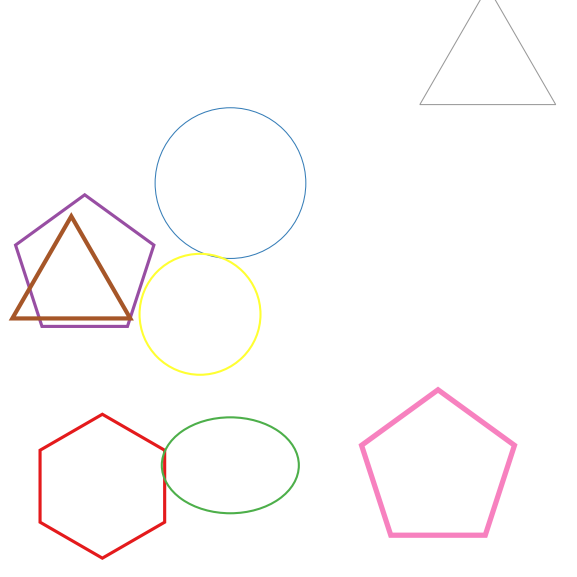[{"shape": "hexagon", "thickness": 1.5, "radius": 0.62, "center": [0.177, 0.157]}, {"shape": "circle", "thickness": 0.5, "radius": 0.65, "center": [0.399, 0.682]}, {"shape": "oval", "thickness": 1, "radius": 0.59, "center": [0.399, 0.193]}, {"shape": "pentagon", "thickness": 1.5, "radius": 0.63, "center": [0.147, 0.536]}, {"shape": "circle", "thickness": 1, "radius": 0.52, "center": [0.346, 0.455]}, {"shape": "triangle", "thickness": 2, "radius": 0.59, "center": [0.123, 0.507]}, {"shape": "pentagon", "thickness": 2.5, "radius": 0.7, "center": [0.758, 0.185]}, {"shape": "triangle", "thickness": 0.5, "radius": 0.68, "center": [0.845, 0.886]}]